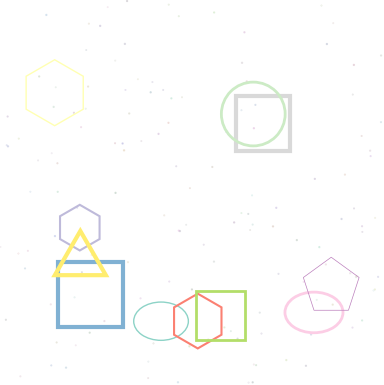[{"shape": "oval", "thickness": 1, "radius": 0.35, "center": [0.418, 0.166]}, {"shape": "hexagon", "thickness": 1, "radius": 0.43, "center": [0.142, 0.759]}, {"shape": "hexagon", "thickness": 1.5, "radius": 0.3, "center": [0.207, 0.409]}, {"shape": "hexagon", "thickness": 1.5, "radius": 0.36, "center": [0.514, 0.166]}, {"shape": "square", "thickness": 3, "radius": 0.42, "center": [0.236, 0.235]}, {"shape": "square", "thickness": 2, "radius": 0.32, "center": [0.573, 0.18]}, {"shape": "oval", "thickness": 2, "radius": 0.38, "center": [0.815, 0.188]}, {"shape": "square", "thickness": 3, "radius": 0.35, "center": [0.683, 0.679]}, {"shape": "pentagon", "thickness": 0.5, "radius": 0.38, "center": [0.86, 0.256]}, {"shape": "circle", "thickness": 2, "radius": 0.41, "center": [0.658, 0.704]}, {"shape": "triangle", "thickness": 3, "radius": 0.38, "center": [0.209, 0.324]}]